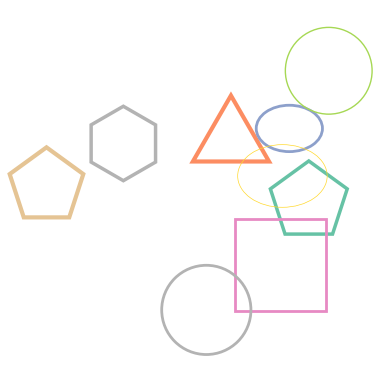[{"shape": "pentagon", "thickness": 2.5, "radius": 0.52, "center": [0.802, 0.477]}, {"shape": "triangle", "thickness": 3, "radius": 0.57, "center": [0.6, 0.638]}, {"shape": "oval", "thickness": 2, "radius": 0.43, "center": [0.752, 0.666]}, {"shape": "square", "thickness": 2, "radius": 0.59, "center": [0.729, 0.311]}, {"shape": "circle", "thickness": 1, "radius": 0.56, "center": [0.854, 0.816]}, {"shape": "oval", "thickness": 0.5, "radius": 0.58, "center": [0.734, 0.543]}, {"shape": "pentagon", "thickness": 3, "radius": 0.5, "center": [0.121, 0.517]}, {"shape": "hexagon", "thickness": 2.5, "radius": 0.48, "center": [0.32, 0.627]}, {"shape": "circle", "thickness": 2, "radius": 0.58, "center": [0.536, 0.195]}]